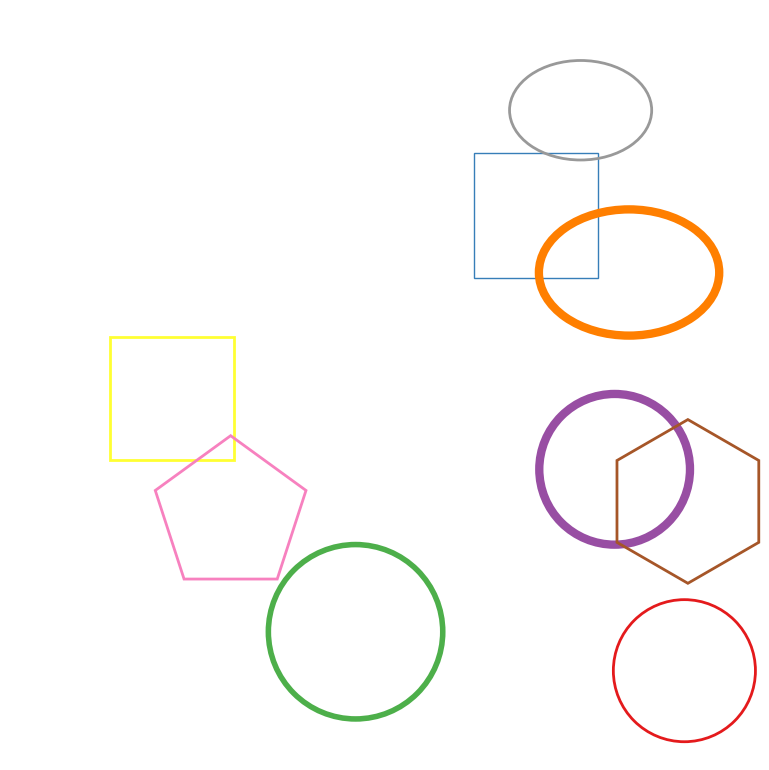[{"shape": "circle", "thickness": 1, "radius": 0.46, "center": [0.889, 0.129]}, {"shape": "square", "thickness": 0.5, "radius": 0.4, "center": [0.696, 0.72]}, {"shape": "circle", "thickness": 2, "radius": 0.57, "center": [0.462, 0.18]}, {"shape": "circle", "thickness": 3, "radius": 0.49, "center": [0.798, 0.391]}, {"shape": "oval", "thickness": 3, "radius": 0.59, "center": [0.817, 0.646]}, {"shape": "square", "thickness": 1, "radius": 0.4, "center": [0.223, 0.483]}, {"shape": "hexagon", "thickness": 1, "radius": 0.53, "center": [0.893, 0.349]}, {"shape": "pentagon", "thickness": 1, "radius": 0.51, "center": [0.3, 0.331]}, {"shape": "oval", "thickness": 1, "radius": 0.46, "center": [0.754, 0.857]}]